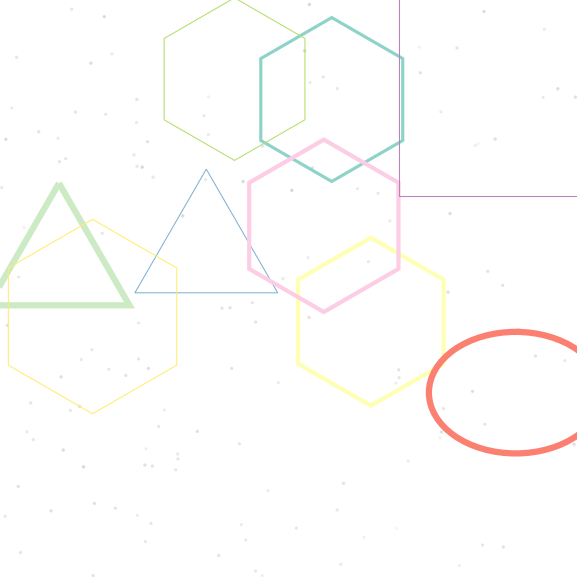[{"shape": "hexagon", "thickness": 1.5, "radius": 0.71, "center": [0.574, 0.827]}, {"shape": "hexagon", "thickness": 2, "radius": 0.73, "center": [0.642, 0.442]}, {"shape": "oval", "thickness": 3, "radius": 0.75, "center": [0.893, 0.319]}, {"shape": "triangle", "thickness": 0.5, "radius": 0.71, "center": [0.357, 0.563]}, {"shape": "hexagon", "thickness": 0.5, "radius": 0.7, "center": [0.406, 0.862]}, {"shape": "hexagon", "thickness": 2, "radius": 0.75, "center": [0.561, 0.608]}, {"shape": "square", "thickness": 0.5, "radius": 0.95, "center": [0.88, 0.849]}, {"shape": "triangle", "thickness": 3, "radius": 0.7, "center": [0.102, 0.541]}, {"shape": "hexagon", "thickness": 0.5, "radius": 0.84, "center": [0.16, 0.451]}]